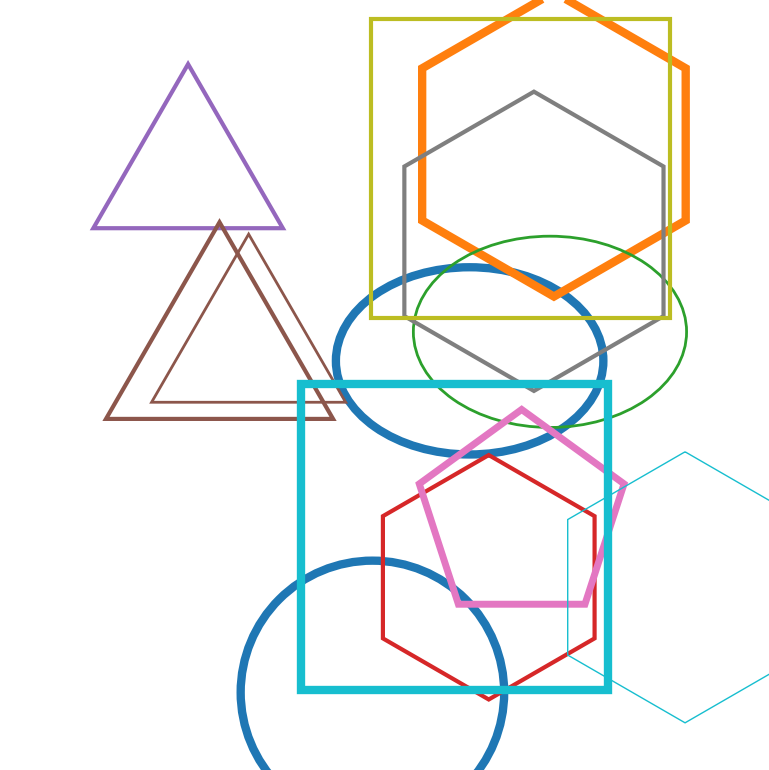[{"shape": "circle", "thickness": 3, "radius": 0.86, "center": [0.484, 0.101]}, {"shape": "oval", "thickness": 3, "radius": 0.87, "center": [0.61, 0.531]}, {"shape": "hexagon", "thickness": 3, "radius": 0.99, "center": [0.719, 0.812]}, {"shape": "oval", "thickness": 1, "radius": 0.89, "center": [0.714, 0.569]}, {"shape": "hexagon", "thickness": 1.5, "radius": 0.79, "center": [0.635, 0.25]}, {"shape": "triangle", "thickness": 1.5, "radius": 0.71, "center": [0.244, 0.775]}, {"shape": "triangle", "thickness": 1, "radius": 0.73, "center": [0.323, 0.55]}, {"shape": "triangle", "thickness": 1.5, "radius": 0.85, "center": [0.285, 0.541]}, {"shape": "pentagon", "thickness": 2.5, "radius": 0.7, "center": [0.677, 0.328]}, {"shape": "hexagon", "thickness": 1.5, "radius": 0.97, "center": [0.693, 0.687]}, {"shape": "square", "thickness": 1.5, "radius": 0.97, "center": [0.676, 0.781]}, {"shape": "hexagon", "thickness": 0.5, "radius": 0.88, "center": [0.89, 0.237]}, {"shape": "square", "thickness": 3, "radius": 0.99, "center": [0.59, 0.302]}]